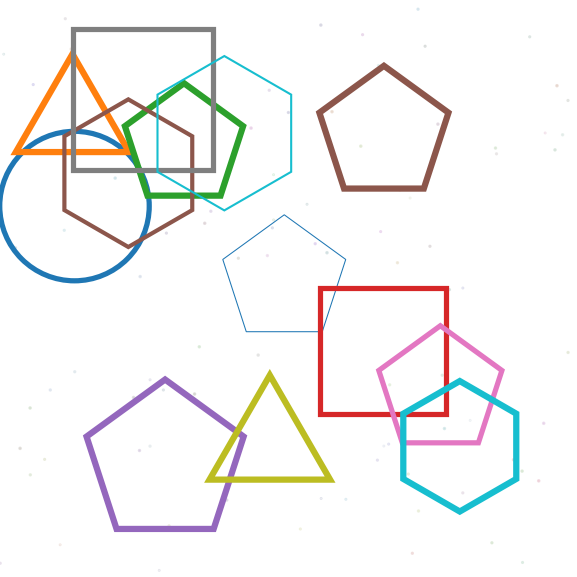[{"shape": "pentagon", "thickness": 0.5, "radius": 0.56, "center": [0.492, 0.515]}, {"shape": "circle", "thickness": 2.5, "radius": 0.65, "center": [0.129, 0.642]}, {"shape": "triangle", "thickness": 3, "radius": 0.57, "center": [0.125, 0.792]}, {"shape": "pentagon", "thickness": 3, "radius": 0.54, "center": [0.319, 0.747]}, {"shape": "square", "thickness": 2.5, "radius": 0.54, "center": [0.663, 0.392]}, {"shape": "pentagon", "thickness": 3, "radius": 0.72, "center": [0.286, 0.199]}, {"shape": "hexagon", "thickness": 2, "radius": 0.64, "center": [0.222, 0.699]}, {"shape": "pentagon", "thickness": 3, "radius": 0.59, "center": [0.665, 0.768]}, {"shape": "pentagon", "thickness": 2.5, "radius": 0.56, "center": [0.763, 0.323]}, {"shape": "square", "thickness": 2.5, "radius": 0.61, "center": [0.247, 0.827]}, {"shape": "triangle", "thickness": 3, "radius": 0.6, "center": [0.467, 0.229]}, {"shape": "hexagon", "thickness": 1, "radius": 0.67, "center": [0.388, 0.768]}, {"shape": "hexagon", "thickness": 3, "radius": 0.56, "center": [0.796, 0.226]}]